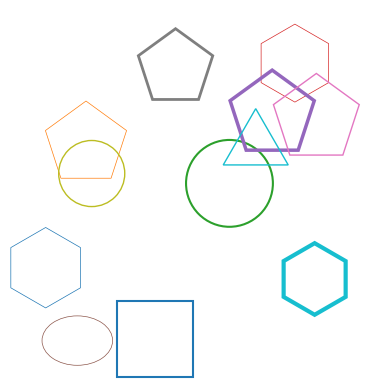[{"shape": "square", "thickness": 1.5, "radius": 0.5, "center": [0.402, 0.12]}, {"shape": "hexagon", "thickness": 0.5, "radius": 0.52, "center": [0.119, 0.305]}, {"shape": "pentagon", "thickness": 0.5, "radius": 0.55, "center": [0.223, 0.627]}, {"shape": "circle", "thickness": 1.5, "radius": 0.56, "center": [0.596, 0.524]}, {"shape": "hexagon", "thickness": 0.5, "radius": 0.51, "center": [0.766, 0.836]}, {"shape": "pentagon", "thickness": 2.5, "radius": 0.57, "center": [0.707, 0.703]}, {"shape": "oval", "thickness": 0.5, "radius": 0.46, "center": [0.201, 0.115]}, {"shape": "pentagon", "thickness": 1, "radius": 0.59, "center": [0.822, 0.692]}, {"shape": "pentagon", "thickness": 2, "radius": 0.51, "center": [0.456, 0.824]}, {"shape": "circle", "thickness": 1, "radius": 0.43, "center": [0.238, 0.549]}, {"shape": "triangle", "thickness": 1, "radius": 0.49, "center": [0.664, 0.62]}, {"shape": "hexagon", "thickness": 3, "radius": 0.46, "center": [0.817, 0.275]}]